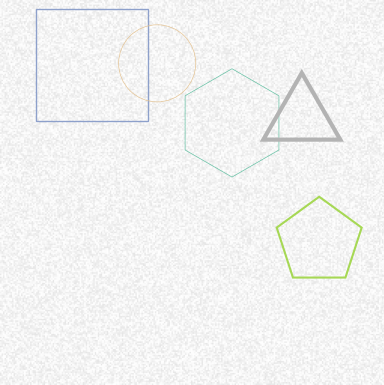[{"shape": "hexagon", "thickness": 0.5, "radius": 0.7, "center": [0.603, 0.681]}, {"shape": "square", "thickness": 1, "radius": 0.73, "center": [0.239, 0.832]}, {"shape": "pentagon", "thickness": 1.5, "radius": 0.58, "center": [0.829, 0.373]}, {"shape": "circle", "thickness": 0.5, "radius": 0.5, "center": [0.408, 0.835]}, {"shape": "triangle", "thickness": 3, "radius": 0.58, "center": [0.784, 0.695]}]